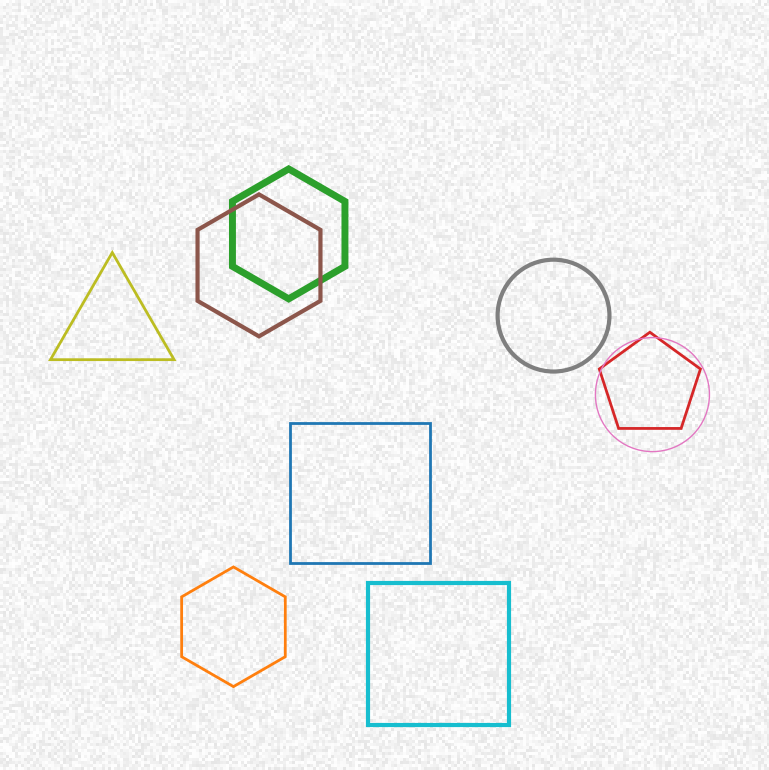[{"shape": "square", "thickness": 1, "radius": 0.45, "center": [0.467, 0.36]}, {"shape": "hexagon", "thickness": 1, "radius": 0.39, "center": [0.303, 0.186]}, {"shape": "hexagon", "thickness": 2.5, "radius": 0.42, "center": [0.375, 0.696]}, {"shape": "pentagon", "thickness": 1, "radius": 0.35, "center": [0.844, 0.499]}, {"shape": "hexagon", "thickness": 1.5, "radius": 0.46, "center": [0.336, 0.655]}, {"shape": "circle", "thickness": 0.5, "radius": 0.37, "center": [0.847, 0.488]}, {"shape": "circle", "thickness": 1.5, "radius": 0.36, "center": [0.719, 0.59]}, {"shape": "triangle", "thickness": 1, "radius": 0.46, "center": [0.146, 0.579]}, {"shape": "square", "thickness": 1.5, "radius": 0.46, "center": [0.569, 0.151]}]